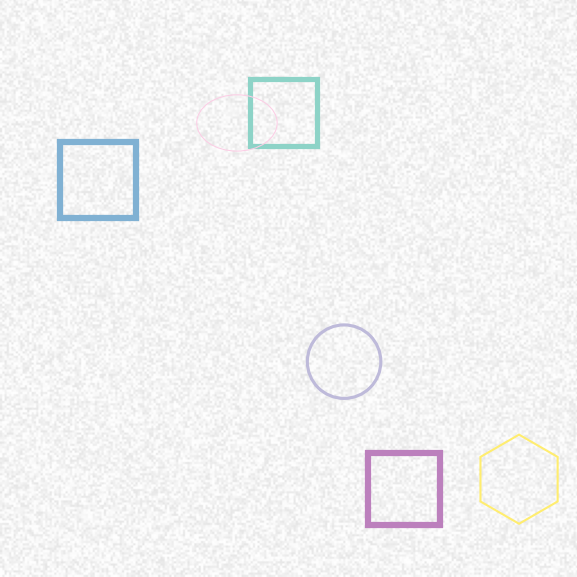[{"shape": "square", "thickness": 2.5, "radius": 0.29, "center": [0.491, 0.804]}, {"shape": "circle", "thickness": 1.5, "radius": 0.32, "center": [0.596, 0.373]}, {"shape": "square", "thickness": 3, "radius": 0.33, "center": [0.17, 0.687]}, {"shape": "oval", "thickness": 0.5, "radius": 0.35, "center": [0.41, 0.786]}, {"shape": "square", "thickness": 3, "radius": 0.31, "center": [0.7, 0.153]}, {"shape": "hexagon", "thickness": 1, "radius": 0.39, "center": [0.899, 0.169]}]